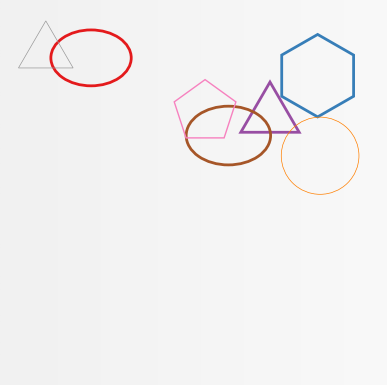[{"shape": "oval", "thickness": 2, "radius": 0.52, "center": [0.235, 0.85]}, {"shape": "hexagon", "thickness": 2, "radius": 0.54, "center": [0.82, 0.803]}, {"shape": "triangle", "thickness": 2, "radius": 0.43, "center": [0.697, 0.7]}, {"shape": "circle", "thickness": 0.5, "radius": 0.5, "center": [0.826, 0.595]}, {"shape": "oval", "thickness": 2, "radius": 0.54, "center": [0.589, 0.648]}, {"shape": "pentagon", "thickness": 1, "radius": 0.42, "center": [0.529, 0.71]}, {"shape": "triangle", "thickness": 0.5, "radius": 0.41, "center": [0.118, 0.864]}]